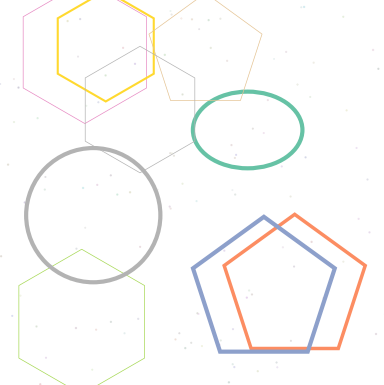[{"shape": "oval", "thickness": 3, "radius": 0.71, "center": [0.643, 0.662]}, {"shape": "pentagon", "thickness": 2.5, "radius": 0.96, "center": [0.765, 0.251]}, {"shape": "pentagon", "thickness": 3, "radius": 0.97, "center": [0.685, 0.243]}, {"shape": "hexagon", "thickness": 0.5, "radius": 0.93, "center": [0.22, 0.864]}, {"shape": "hexagon", "thickness": 0.5, "radius": 0.94, "center": [0.212, 0.164]}, {"shape": "hexagon", "thickness": 1.5, "radius": 0.72, "center": [0.275, 0.88]}, {"shape": "pentagon", "thickness": 0.5, "radius": 0.77, "center": [0.534, 0.864]}, {"shape": "circle", "thickness": 3, "radius": 0.87, "center": [0.242, 0.441]}, {"shape": "hexagon", "thickness": 0.5, "radius": 0.82, "center": [0.364, 0.715]}]